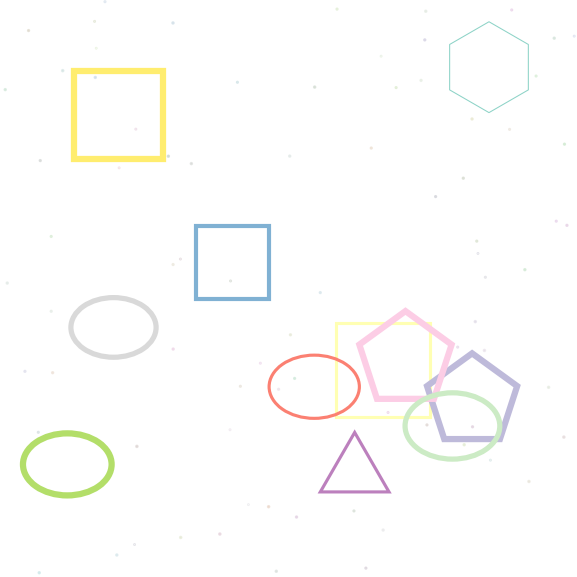[{"shape": "hexagon", "thickness": 0.5, "radius": 0.39, "center": [0.847, 0.883]}, {"shape": "square", "thickness": 1.5, "radius": 0.41, "center": [0.663, 0.358]}, {"shape": "pentagon", "thickness": 3, "radius": 0.41, "center": [0.817, 0.305]}, {"shape": "oval", "thickness": 1.5, "radius": 0.39, "center": [0.544, 0.329]}, {"shape": "square", "thickness": 2, "radius": 0.31, "center": [0.402, 0.544]}, {"shape": "oval", "thickness": 3, "radius": 0.38, "center": [0.117, 0.195]}, {"shape": "pentagon", "thickness": 3, "radius": 0.42, "center": [0.702, 0.376]}, {"shape": "oval", "thickness": 2.5, "radius": 0.37, "center": [0.197, 0.432]}, {"shape": "triangle", "thickness": 1.5, "radius": 0.34, "center": [0.614, 0.182]}, {"shape": "oval", "thickness": 2.5, "radius": 0.41, "center": [0.783, 0.262]}, {"shape": "square", "thickness": 3, "radius": 0.38, "center": [0.206, 0.8]}]